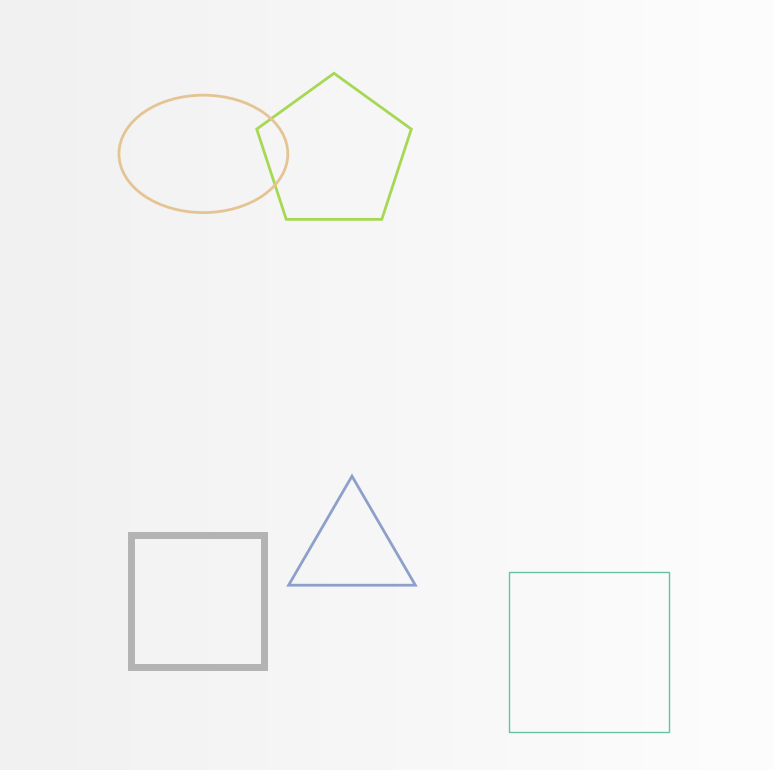[{"shape": "square", "thickness": 0.5, "radius": 0.52, "center": [0.76, 0.153]}, {"shape": "triangle", "thickness": 1, "radius": 0.47, "center": [0.454, 0.287]}, {"shape": "pentagon", "thickness": 1, "radius": 0.52, "center": [0.431, 0.8]}, {"shape": "oval", "thickness": 1, "radius": 0.54, "center": [0.262, 0.8]}, {"shape": "square", "thickness": 2.5, "radius": 0.43, "center": [0.255, 0.219]}]